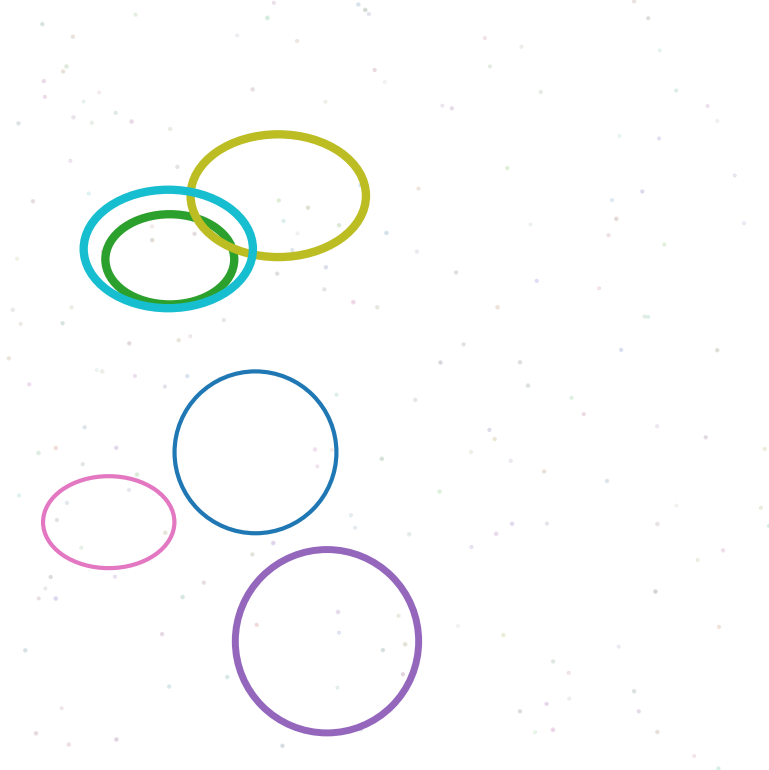[{"shape": "circle", "thickness": 1.5, "radius": 0.53, "center": [0.332, 0.413]}, {"shape": "oval", "thickness": 3, "radius": 0.42, "center": [0.221, 0.663]}, {"shape": "circle", "thickness": 2.5, "radius": 0.6, "center": [0.425, 0.167]}, {"shape": "oval", "thickness": 1.5, "radius": 0.43, "center": [0.141, 0.322]}, {"shape": "oval", "thickness": 3, "radius": 0.57, "center": [0.361, 0.746]}, {"shape": "oval", "thickness": 3, "radius": 0.55, "center": [0.219, 0.677]}]